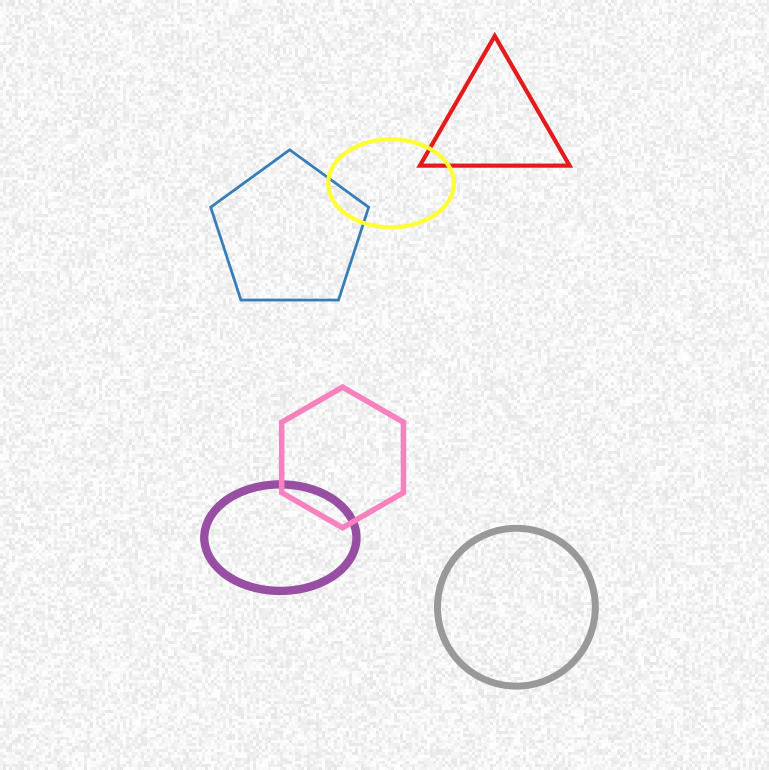[{"shape": "triangle", "thickness": 1.5, "radius": 0.56, "center": [0.643, 0.841]}, {"shape": "pentagon", "thickness": 1, "radius": 0.54, "center": [0.376, 0.698]}, {"shape": "oval", "thickness": 3, "radius": 0.49, "center": [0.364, 0.302]}, {"shape": "oval", "thickness": 1.5, "radius": 0.41, "center": [0.508, 0.762]}, {"shape": "hexagon", "thickness": 2, "radius": 0.46, "center": [0.445, 0.406]}, {"shape": "circle", "thickness": 2.5, "radius": 0.51, "center": [0.671, 0.211]}]